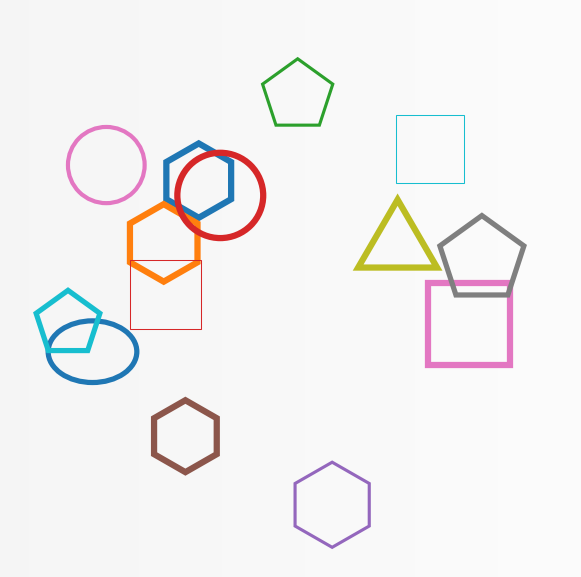[{"shape": "hexagon", "thickness": 3, "radius": 0.32, "center": [0.342, 0.686]}, {"shape": "oval", "thickness": 2.5, "radius": 0.38, "center": [0.159, 0.39]}, {"shape": "hexagon", "thickness": 3, "radius": 0.34, "center": [0.282, 0.579]}, {"shape": "pentagon", "thickness": 1.5, "radius": 0.32, "center": [0.512, 0.834]}, {"shape": "circle", "thickness": 3, "radius": 0.37, "center": [0.379, 0.661]}, {"shape": "square", "thickness": 0.5, "radius": 0.3, "center": [0.285, 0.489]}, {"shape": "hexagon", "thickness": 1.5, "radius": 0.37, "center": [0.571, 0.125]}, {"shape": "hexagon", "thickness": 3, "radius": 0.31, "center": [0.319, 0.244]}, {"shape": "circle", "thickness": 2, "radius": 0.33, "center": [0.183, 0.713]}, {"shape": "square", "thickness": 3, "radius": 0.35, "center": [0.807, 0.438]}, {"shape": "pentagon", "thickness": 2.5, "radius": 0.38, "center": [0.829, 0.55]}, {"shape": "triangle", "thickness": 3, "radius": 0.39, "center": [0.684, 0.575]}, {"shape": "pentagon", "thickness": 2.5, "radius": 0.29, "center": [0.117, 0.439]}, {"shape": "square", "thickness": 0.5, "radius": 0.29, "center": [0.739, 0.741]}]